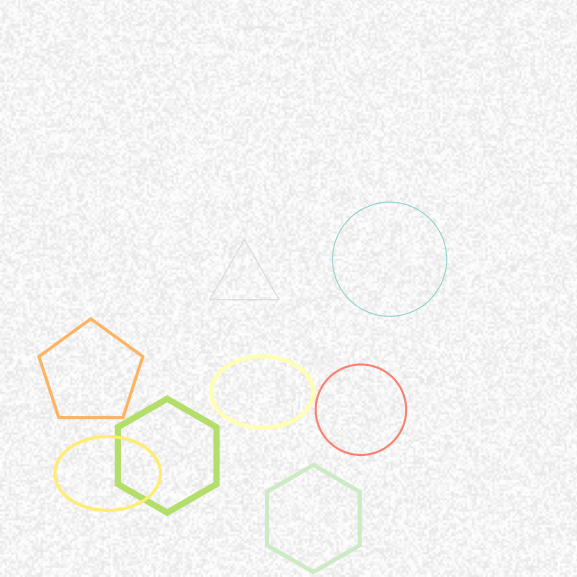[{"shape": "circle", "thickness": 0.5, "radius": 0.49, "center": [0.675, 0.55]}, {"shape": "oval", "thickness": 2, "radius": 0.44, "center": [0.454, 0.32]}, {"shape": "circle", "thickness": 1, "radius": 0.39, "center": [0.625, 0.29]}, {"shape": "pentagon", "thickness": 1.5, "radius": 0.47, "center": [0.157, 0.353]}, {"shape": "hexagon", "thickness": 3, "radius": 0.49, "center": [0.29, 0.21]}, {"shape": "triangle", "thickness": 0.5, "radius": 0.35, "center": [0.423, 0.515]}, {"shape": "hexagon", "thickness": 2, "radius": 0.46, "center": [0.543, 0.101]}, {"shape": "oval", "thickness": 1.5, "radius": 0.46, "center": [0.187, 0.179]}]